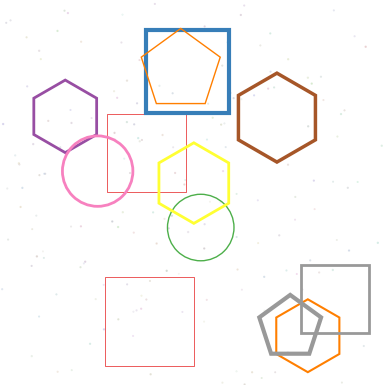[{"shape": "square", "thickness": 0.5, "radius": 0.58, "center": [0.388, 0.164]}, {"shape": "square", "thickness": 0.5, "radius": 0.51, "center": [0.38, 0.602]}, {"shape": "square", "thickness": 3, "radius": 0.54, "center": [0.488, 0.814]}, {"shape": "circle", "thickness": 1, "radius": 0.43, "center": [0.521, 0.409]}, {"shape": "hexagon", "thickness": 2, "radius": 0.47, "center": [0.169, 0.698]}, {"shape": "hexagon", "thickness": 1.5, "radius": 0.47, "center": [0.8, 0.128]}, {"shape": "pentagon", "thickness": 1, "radius": 0.54, "center": [0.47, 0.818]}, {"shape": "hexagon", "thickness": 2, "radius": 0.52, "center": [0.503, 0.524]}, {"shape": "hexagon", "thickness": 2.5, "radius": 0.58, "center": [0.719, 0.695]}, {"shape": "circle", "thickness": 2, "radius": 0.46, "center": [0.254, 0.556]}, {"shape": "pentagon", "thickness": 3, "radius": 0.42, "center": [0.754, 0.15]}, {"shape": "square", "thickness": 2, "radius": 0.44, "center": [0.87, 0.224]}]